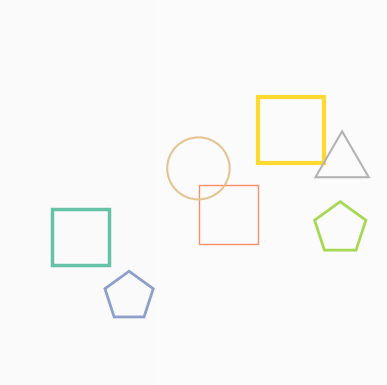[{"shape": "square", "thickness": 2.5, "radius": 0.37, "center": [0.208, 0.385]}, {"shape": "square", "thickness": 1, "radius": 0.38, "center": [0.59, 0.443]}, {"shape": "pentagon", "thickness": 2, "radius": 0.33, "center": [0.333, 0.23]}, {"shape": "pentagon", "thickness": 2, "radius": 0.35, "center": [0.878, 0.407]}, {"shape": "square", "thickness": 3, "radius": 0.43, "center": [0.75, 0.662]}, {"shape": "circle", "thickness": 1.5, "radius": 0.4, "center": [0.512, 0.563]}, {"shape": "triangle", "thickness": 1.5, "radius": 0.4, "center": [0.883, 0.579]}]